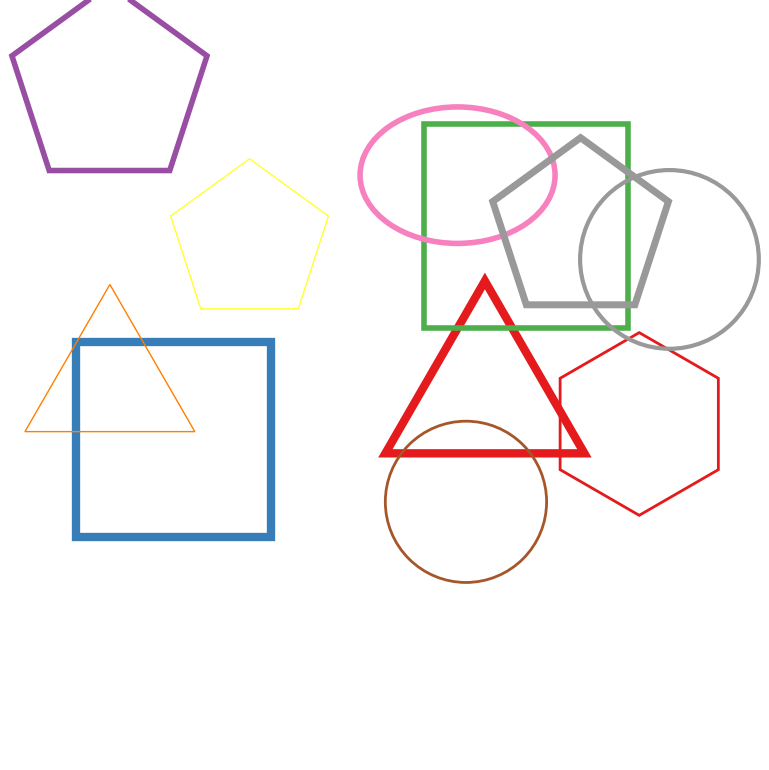[{"shape": "hexagon", "thickness": 1, "radius": 0.59, "center": [0.83, 0.449]}, {"shape": "triangle", "thickness": 3, "radius": 0.75, "center": [0.63, 0.486]}, {"shape": "square", "thickness": 3, "radius": 0.63, "center": [0.226, 0.429]}, {"shape": "square", "thickness": 2, "radius": 0.66, "center": [0.683, 0.707]}, {"shape": "pentagon", "thickness": 2, "radius": 0.67, "center": [0.142, 0.886]}, {"shape": "triangle", "thickness": 0.5, "radius": 0.64, "center": [0.143, 0.503]}, {"shape": "pentagon", "thickness": 0.5, "radius": 0.54, "center": [0.324, 0.686]}, {"shape": "circle", "thickness": 1, "radius": 0.52, "center": [0.605, 0.348]}, {"shape": "oval", "thickness": 2, "radius": 0.63, "center": [0.594, 0.773]}, {"shape": "circle", "thickness": 1.5, "radius": 0.58, "center": [0.869, 0.663]}, {"shape": "pentagon", "thickness": 2.5, "radius": 0.6, "center": [0.754, 0.701]}]